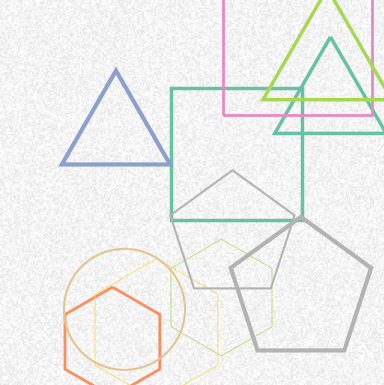[{"shape": "square", "thickness": 2.5, "radius": 0.85, "center": [0.614, 0.6]}, {"shape": "triangle", "thickness": 2.5, "radius": 0.84, "center": [0.858, 0.737]}, {"shape": "hexagon", "thickness": 2, "radius": 0.71, "center": [0.292, 0.112]}, {"shape": "triangle", "thickness": 3, "radius": 0.81, "center": [0.301, 0.654]}, {"shape": "square", "thickness": 2, "radius": 0.97, "center": [0.773, 0.894]}, {"shape": "hexagon", "thickness": 0.5, "radius": 0.76, "center": [0.575, 0.227]}, {"shape": "triangle", "thickness": 2.5, "radius": 0.96, "center": [0.85, 0.837]}, {"shape": "hexagon", "thickness": 0.5, "radius": 0.92, "center": [0.406, 0.144]}, {"shape": "circle", "thickness": 1.5, "radius": 0.79, "center": [0.323, 0.196]}, {"shape": "pentagon", "thickness": 3, "radius": 0.96, "center": [0.782, 0.245]}, {"shape": "pentagon", "thickness": 1.5, "radius": 0.85, "center": [0.604, 0.388]}]